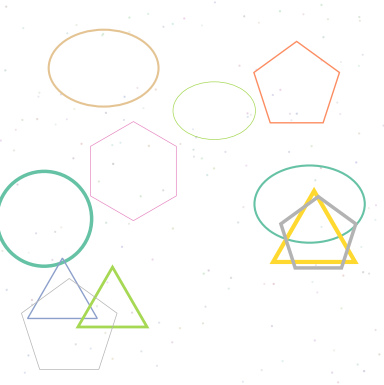[{"shape": "circle", "thickness": 2.5, "radius": 0.62, "center": [0.115, 0.432]}, {"shape": "oval", "thickness": 1.5, "radius": 0.72, "center": [0.804, 0.47]}, {"shape": "pentagon", "thickness": 1, "radius": 0.58, "center": [0.771, 0.776]}, {"shape": "triangle", "thickness": 1, "radius": 0.52, "center": [0.162, 0.225]}, {"shape": "hexagon", "thickness": 0.5, "radius": 0.64, "center": [0.347, 0.555]}, {"shape": "triangle", "thickness": 2, "radius": 0.52, "center": [0.292, 0.203]}, {"shape": "oval", "thickness": 0.5, "radius": 0.54, "center": [0.556, 0.713]}, {"shape": "triangle", "thickness": 3, "radius": 0.61, "center": [0.816, 0.381]}, {"shape": "oval", "thickness": 1.5, "radius": 0.71, "center": [0.269, 0.823]}, {"shape": "pentagon", "thickness": 0.5, "radius": 0.65, "center": [0.18, 0.146]}, {"shape": "pentagon", "thickness": 2.5, "radius": 0.51, "center": [0.827, 0.387]}]